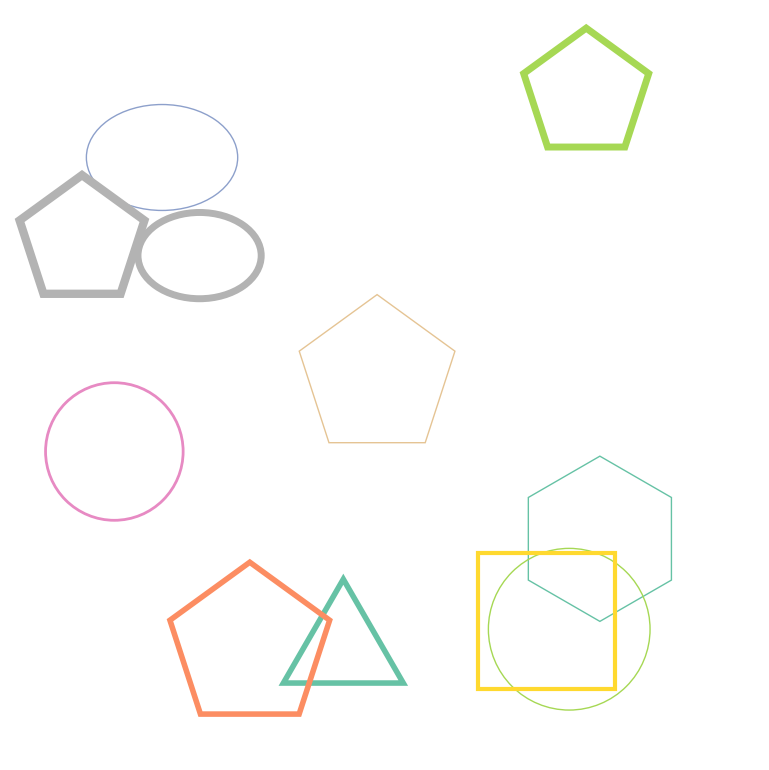[{"shape": "hexagon", "thickness": 0.5, "radius": 0.54, "center": [0.779, 0.3]}, {"shape": "triangle", "thickness": 2, "radius": 0.45, "center": [0.446, 0.158]}, {"shape": "pentagon", "thickness": 2, "radius": 0.55, "center": [0.324, 0.161]}, {"shape": "oval", "thickness": 0.5, "radius": 0.49, "center": [0.21, 0.795]}, {"shape": "circle", "thickness": 1, "radius": 0.45, "center": [0.148, 0.414]}, {"shape": "pentagon", "thickness": 2.5, "radius": 0.43, "center": [0.761, 0.878]}, {"shape": "circle", "thickness": 0.5, "radius": 0.52, "center": [0.739, 0.183]}, {"shape": "square", "thickness": 1.5, "radius": 0.44, "center": [0.71, 0.194]}, {"shape": "pentagon", "thickness": 0.5, "radius": 0.53, "center": [0.49, 0.511]}, {"shape": "pentagon", "thickness": 3, "radius": 0.43, "center": [0.107, 0.687]}, {"shape": "oval", "thickness": 2.5, "radius": 0.4, "center": [0.259, 0.668]}]